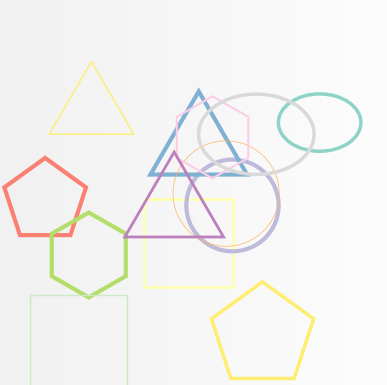[{"shape": "oval", "thickness": 2.5, "radius": 0.53, "center": [0.825, 0.682]}, {"shape": "square", "thickness": 2, "radius": 0.57, "center": [0.486, 0.369]}, {"shape": "circle", "thickness": 3, "radius": 0.6, "center": [0.6, 0.466]}, {"shape": "pentagon", "thickness": 3, "radius": 0.55, "center": [0.117, 0.479]}, {"shape": "triangle", "thickness": 3, "radius": 0.72, "center": [0.513, 0.619]}, {"shape": "circle", "thickness": 0.5, "radius": 0.68, "center": [0.583, 0.497]}, {"shape": "hexagon", "thickness": 3, "radius": 0.55, "center": [0.229, 0.338]}, {"shape": "hexagon", "thickness": 1.5, "radius": 0.53, "center": [0.548, 0.643]}, {"shape": "oval", "thickness": 2.5, "radius": 0.74, "center": [0.662, 0.651]}, {"shape": "triangle", "thickness": 2, "radius": 0.74, "center": [0.449, 0.458]}, {"shape": "square", "thickness": 1, "radius": 0.63, "center": [0.203, 0.109]}, {"shape": "pentagon", "thickness": 2.5, "radius": 0.69, "center": [0.677, 0.129]}, {"shape": "triangle", "thickness": 1, "radius": 0.63, "center": [0.236, 0.714]}]